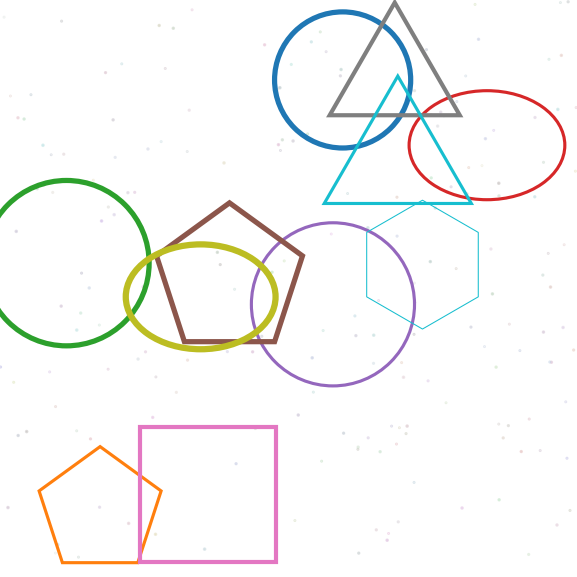[{"shape": "circle", "thickness": 2.5, "radius": 0.59, "center": [0.593, 0.861]}, {"shape": "pentagon", "thickness": 1.5, "radius": 0.56, "center": [0.173, 0.115]}, {"shape": "circle", "thickness": 2.5, "radius": 0.72, "center": [0.115, 0.543]}, {"shape": "oval", "thickness": 1.5, "radius": 0.67, "center": [0.843, 0.748]}, {"shape": "circle", "thickness": 1.5, "radius": 0.71, "center": [0.577, 0.472]}, {"shape": "pentagon", "thickness": 2.5, "radius": 0.66, "center": [0.397, 0.515]}, {"shape": "square", "thickness": 2, "radius": 0.58, "center": [0.36, 0.142]}, {"shape": "triangle", "thickness": 2, "radius": 0.65, "center": [0.684, 0.865]}, {"shape": "oval", "thickness": 3, "radius": 0.65, "center": [0.347, 0.485]}, {"shape": "hexagon", "thickness": 0.5, "radius": 0.56, "center": [0.732, 0.541]}, {"shape": "triangle", "thickness": 1.5, "radius": 0.74, "center": [0.689, 0.72]}]